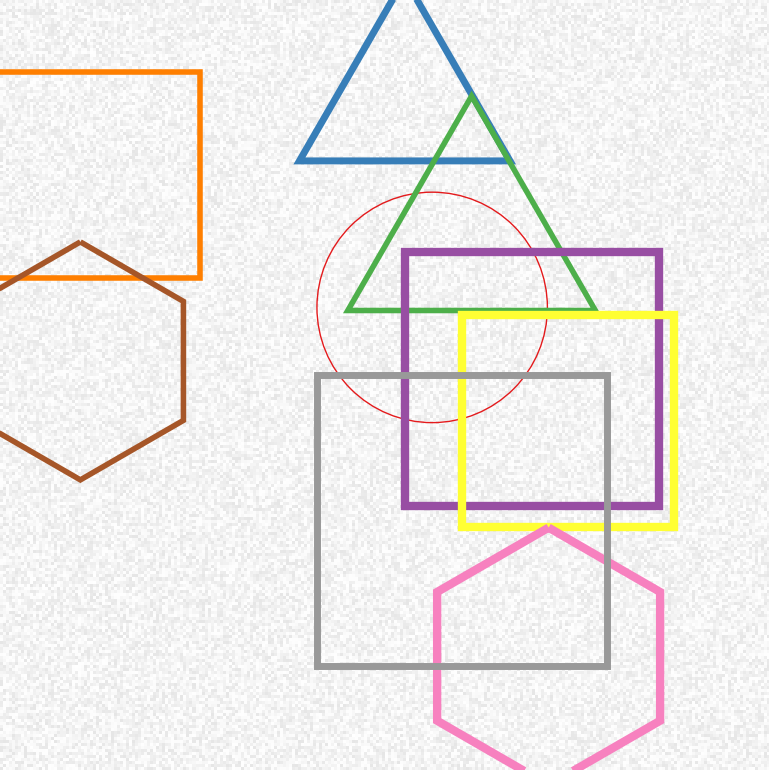[{"shape": "circle", "thickness": 0.5, "radius": 0.75, "center": [0.561, 0.601]}, {"shape": "triangle", "thickness": 2.5, "radius": 0.79, "center": [0.526, 0.87]}, {"shape": "triangle", "thickness": 2, "radius": 0.93, "center": [0.612, 0.69]}, {"shape": "square", "thickness": 3, "radius": 0.83, "center": [0.691, 0.508]}, {"shape": "square", "thickness": 2, "radius": 0.67, "center": [0.127, 0.773]}, {"shape": "square", "thickness": 3, "radius": 0.69, "center": [0.738, 0.453]}, {"shape": "hexagon", "thickness": 2, "radius": 0.77, "center": [0.104, 0.531]}, {"shape": "hexagon", "thickness": 3, "radius": 0.84, "center": [0.712, 0.148]}, {"shape": "square", "thickness": 2.5, "radius": 0.94, "center": [0.6, 0.324]}]